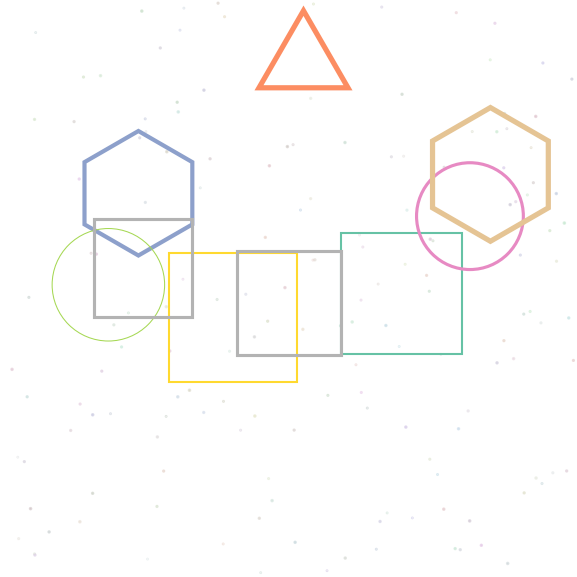[{"shape": "square", "thickness": 1, "radius": 0.52, "center": [0.695, 0.491]}, {"shape": "triangle", "thickness": 2.5, "radius": 0.44, "center": [0.526, 0.892]}, {"shape": "hexagon", "thickness": 2, "radius": 0.54, "center": [0.24, 0.664]}, {"shape": "circle", "thickness": 1.5, "radius": 0.46, "center": [0.814, 0.625]}, {"shape": "circle", "thickness": 0.5, "radius": 0.49, "center": [0.188, 0.506]}, {"shape": "square", "thickness": 1, "radius": 0.56, "center": [0.404, 0.45]}, {"shape": "hexagon", "thickness": 2.5, "radius": 0.58, "center": [0.849, 0.697]}, {"shape": "square", "thickness": 1.5, "radius": 0.45, "center": [0.5, 0.475]}, {"shape": "square", "thickness": 1.5, "radius": 0.42, "center": [0.248, 0.535]}]